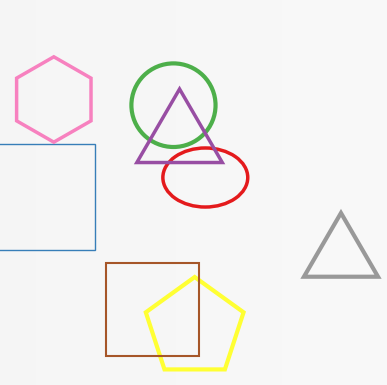[{"shape": "oval", "thickness": 2.5, "radius": 0.55, "center": [0.53, 0.539]}, {"shape": "square", "thickness": 1, "radius": 0.69, "center": [0.107, 0.489]}, {"shape": "circle", "thickness": 3, "radius": 0.54, "center": [0.448, 0.727]}, {"shape": "triangle", "thickness": 2.5, "radius": 0.64, "center": [0.463, 0.641]}, {"shape": "pentagon", "thickness": 3, "radius": 0.66, "center": [0.502, 0.148]}, {"shape": "square", "thickness": 1.5, "radius": 0.6, "center": [0.394, 0.196]}, {"shape": "hexagon", "thickness": 2.5, "radius": 0.55, "center": [0.139, 0.742]}, {"shape": "triangle", "thickness": 3, "radius": 0.55, "center": [0.88, 0.336]}]